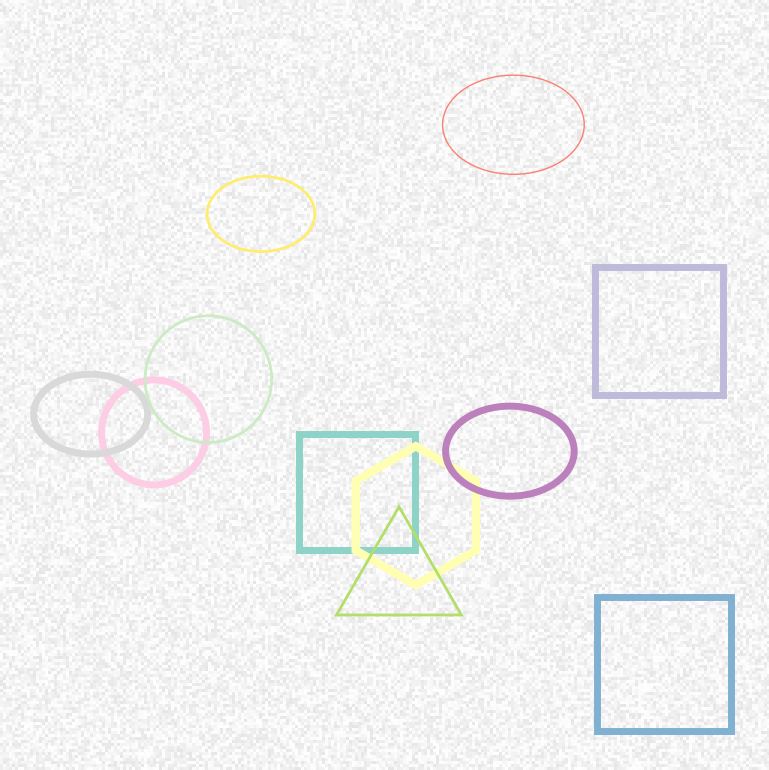[{"shape": "square", "thickness": 2.5, "radius": 0.38, "center": [0.464, 0.361]}, {"shape": "hexagon", "thickness": 3, "radius": 0.45, "center": [0.54, 0.33]}, {"shape": "square", "thickness": 2.5, "radius": 0.42, "center": [0.856, 0.57]}, {"shape": "oval", "thickness": 0.5, "radius": 0.46, "center": [0.667, 0.838]}, {"shape": "square", "thickness": 2.5, "radius": 0.44, "center": [0.862, 0.138]}, {"shape": "triangle", "thickness": 1, "radius": 0.47, "center": [0.518, 0.248]}, {"shape": "circle", "thickness": 2.5, "radius": 0.34, "center": [0.2, 0.438]}, {"shape": "oval", "thickness": 2.5, "radius": 0.37, "center": [0.118, 0.462]}, {"shape": "oval", "thickness": 2.5, "radius": 0.42, "center": [0.662, 0.414]}, {"shape": "circle", "thickness": 1, "radius": 0.41, "center": [0.271, 0.508]}, {"shape": "oval", "thickness": 1, "radius": 0.35, "center": [0.339, 0.722]}]